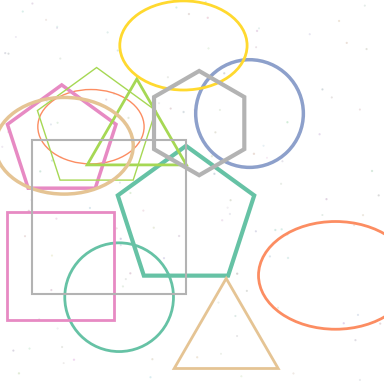[{"shape": "pentagon", "thickness": 3, "radius": 0.93, "center": [0.483, 0.435]}, {"shape": "circle", "thickness": 2, "radius": 0.71, "center": [0.309, 0.228]}, {"shape": "oval", "thickness": 2, "radius": 1.0, "center": [0.871, 0.285]}, {"shape": "oval", "thickness": 1, "radius": 0.69, "center": [0.236, 0.671]}, {"shape": "circle", "thickness": 2.5, "radius": 0.7, "center": [0.648, 0.705]}, {"shape": "pentagon", "thickness": 2.5, "radius": 0.74, "center": [0.16, 0.631]}, {"shape": "square", "thickness": 2, "radius": 0.7, "center": [0.157, 0.309]}, {"shape": "triangle", "thickness": 2, "radius": 0.74, "center": [0.355, 0.646]}, {"shape": "pentagon", "thickness": 1, "radius": 0.81, "center": [0.251, 0.663]}, {"shape": "oval", "thickness": 2, "radius": 0.83, "center": [0.476, 0.882]}, {"shape": "oval", "thickness": 2.5, "radius": 0.9, "center": [0.167, 0.621]}, {"shape": "triangle", "thickness": 2, "radius": 0.78, "center": [0.588, 0.121]}, {"shape": "hexagon", "thickness": 3, "radius": 0.68, "center": [0.517, 0.68]}, {"shape": "square", "thickness": 1.5, "radius": 1.0, "center": [0.282, 0.437]}]